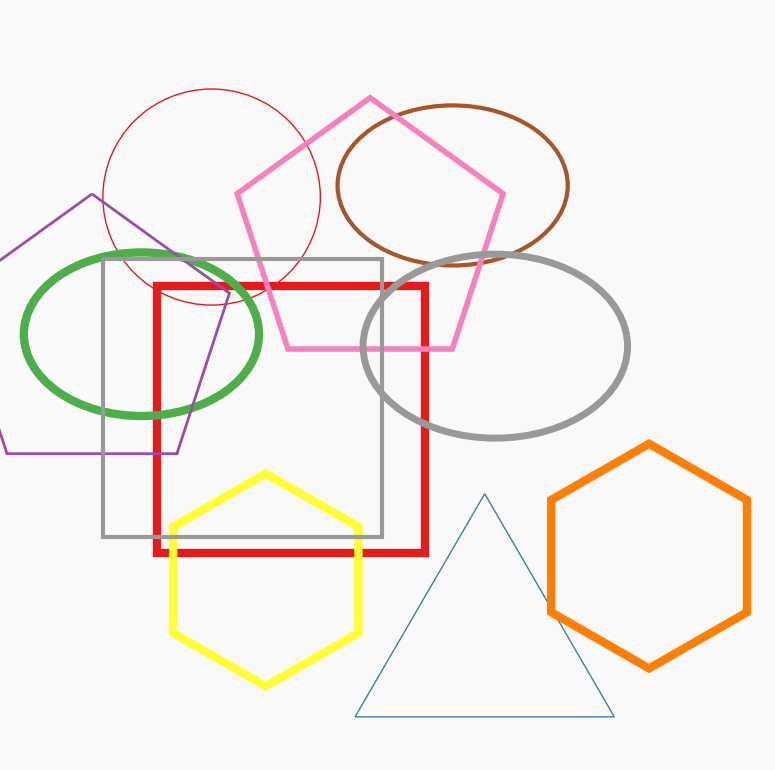[{"shape": "circle", "thickness": 0.5, "radius": 0.7, "center": [0.273, 0.744]}, {"shape": "square", "thickness": 3, "radius": 0.87, "center": [0.375, 0.455]}, {"shape": "triangle", "thickness": 0.5, "radius": 0.97, "center": [0.625, 0.166]}, {"shape": "oval", "thickness": 3, "radius": 0.76, "center": [0.183, 0.566]}, {"shape": "pentagon", "thickness": 1, "radius": 0.93, "center": [0.119, 0.562]}, {"shape": "hexagon", "thickness": 3, "radius": 0.73, "center": [0.838, 0.278]}, {"shape": "hexagon", "thickness": 3, "radius": 0.69, "center": [0.343, 0.247]}, {"shape": "oval", "thickness": 1.5, "radius": 0.74, "center": [0.584, 0.759]}, {"shape": "pentagon", "thickness": 2, "radius": 0.9, "center": [0.478, 0.693]}, {"shape": "square", "thickness": 1.5, "radius": 0.9, "center": [0.313, 0.483]}, {"shape": "oval", "thickness": 2.5, "radius": 0.85, "center": [0.639, 0.55]}]